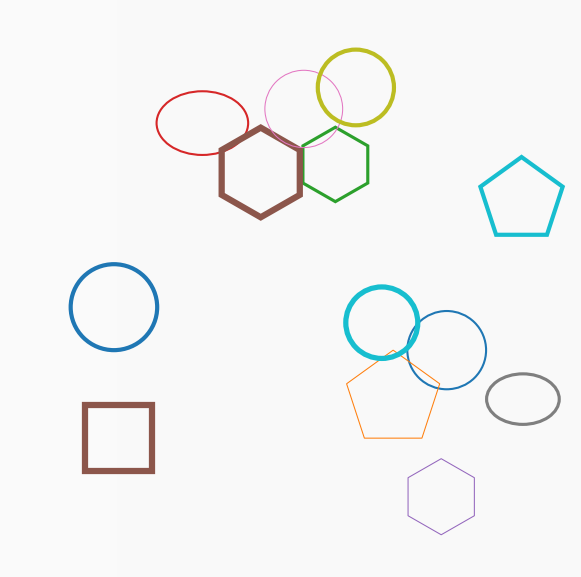[{"shape": "circle", "thickness": 2, "radius": 0.37, "center": [0.196, 0.467]}, {"shape": "circle", "thickness": 1, "radius": 0.34, "center": [0.769, 0.393]}, {"shape": "pentagon", "thickness": 0.5, "radius": 0.42, "center": [0.676, 0.309]}, {"shape": "hexagon", "thickness": 1.5, "radius": 0.32, "center": [0.577, 0.714]}, {"shape": "oval", "thickness": 1, "radius": 0.39, "center": [0.348, 0.786]}, {"shape": "hexagon", "thickness": 0.5, "radius": 0.33, "center": [0.759, 0.139]}, {"shape": "hexagon", "thickness": 3, "radius": 0.39, "center": [0.449, 0.7]}, {"shape": "square", "thickness": 3, "radius": 0.29, "center": [0.204, 0.24]}, {"shape": "circle", "thickness": 0.5, "radius": 0.33, "center": [0.523, 0.811]}, {"shape": "oval", "thickness": 1.5, "radius": 0.31, "center": [0.9, 0.308]}, {"shape": "circle", "thickness": 2, "radius": 0.33, "center": [0.612, 0.848]}, {"shape": "circle", "thickness": 2.5, "radius": 0.31, "center": [0.657, 0.44]}, {"shape": "pentagon", "thickness": 2, "radius": 0.37, "center": [0.897, 0.653]}]